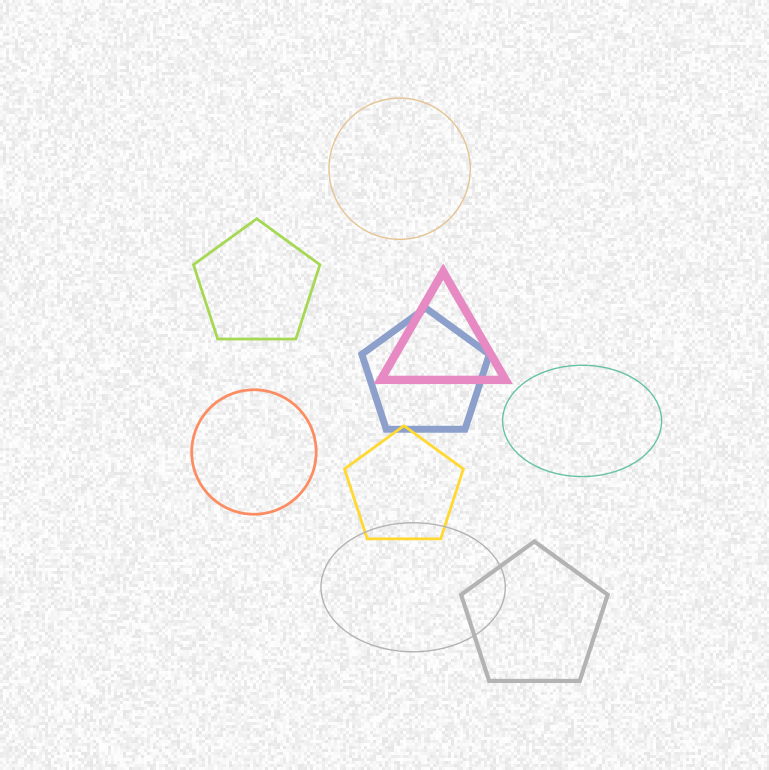[{"shape": "oval", "thickness": 0.5, "radius": 0.52, "center": [0.756, 0.453]}, {"shape": "circle", "thickness": 1, "radius": 0.4, "center": [0.33, 0.413]}, {"shape": "pentagon", "thickness": 2.5, "radius": 0.44, "center": [0.553, 0.513]}, {"shape": "triangle", "thickness": 3, "radius": 0.47, "center": [0.576, 0.553]}, {"shape": "pentagon", "thickness": 1, "radius": 0.43, "center": [0.333, 0.63]}, {"shape": "pentagon", "thickness": 1, "radius": 0.41, "center": [0.525, 0.366]}, {"shape": "circle", "thickness": 0.5, "radius": 0.46, "center": [0.519, 0.781]}, {"shape": "oval", "thickness": 0.5, "radius": 0.6, "center": [0.537, 0.237]}, {"shape": "pentagon", "thickness": 1.5, "radius": 0.5, "center": [0.694, 0.197]}]